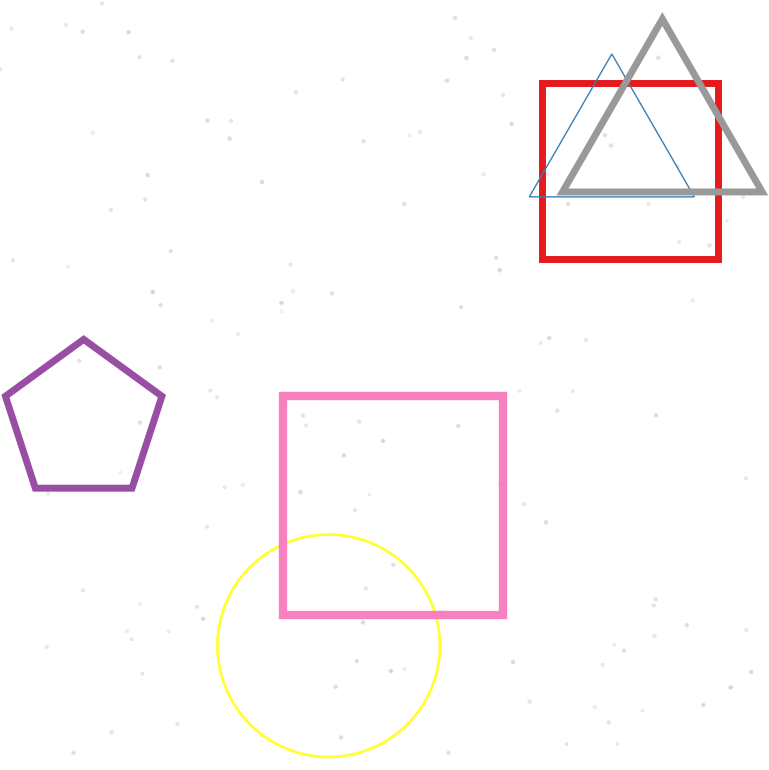[{"shape": "square", "thickness": 2.5, "radius": 0.57, "center": [0.819, 0.778]}, {"shape": "triangle", "thickness": 0.5, "radius": 0.62, "center": [0.795, 0.806]}, {"shape": "pentagon", "thickness": 2.5, "radius": 0.53, "center": [0.109, 0.452]}, {"shape": "circle", "thickness": 1, "radius": 0.72, "center": [0.427, 0.161]}, {"shape": "square", "thickness": 3, "radius": 0.71, "center": [0.51, 0.344]}, {"shape": "triangle", "thickness": 2.5, "radius": 0.75, "center": [0.86, 0.826]}]